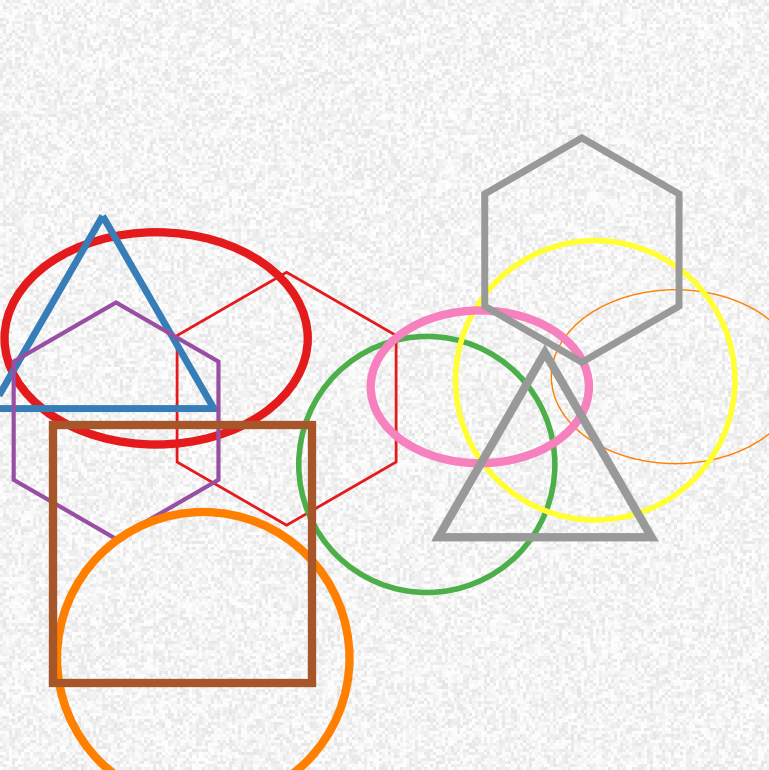[{"shape": "hexagon", "thickness": 1, "radius": 0.82, "center": [0.372, 0.482]}, {"shape": "oval", "thickness": 3, "radius": 0.98, "center": [0.203, 0.561]}, {"shape": "triangle", "thickness": 2.5, "radius": 0.83, "center": [0.133, 0.553]}, {"shape": "circle", "thickness": 2, "radius": 0.83, "center": [0.554, 0.397]}, {"shape": "hexagon", "thickness": 1.5, "radius": 0.77, "center": [0.151, 0.454]}, {"shape": "oval", "thickness": 0.5, "radius": 0.81, "center": [0.877, 0.511]}, {"shape": "circle", "thickness": 3, "radius": 0.95, "center": [0.264, 0.145]}, {"shape": "circle", "thickness": 2, "radius": 0.91, "center": [0.773, 0.506]}, {"shape": "square", "thickness": 3, "radius": 0.84, "center": [0.237, 0.28]}, {"shape": "oval", "thickness": 3, "radius": 0.71, "center": [0.623, 0.498]}, {"shape": "hexagon", "thickness": 2.5, "radius": 0.73, "center": [0.756, 0.675]}, {"shape": "triangle", "thickness": 3, "radius": 0.8, "center": [0.708, 0.382]}]